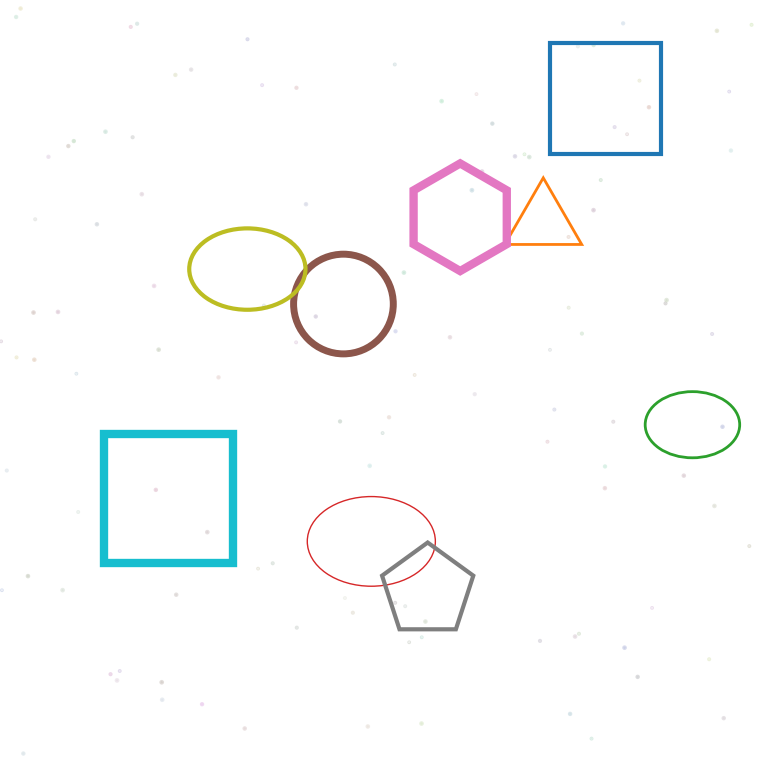[{"shape": "square", "thickness": 1.5, "radius": 0.36, "center": [0.786, 0.872]}, {"shape": "triangle", "thickness": 1, "radius": 0.29, "center": [0.706, 0.711]}, {"shape": "oval", "thickness": 1, "radius": 0.31, "center": [0.899, 0.448]}, {"shape": "oval", "thickness": 0.5, "radius": 0.42, "center": [0.482, 0.297]}, {"shape": "circle", "thickness": 2.5, "radius": 0.32, "center": [0.446, 0.605]}, {"shape": "hexagon", "thickness": 3, "radius": 0.35, "center": [0.598, 0.718]}, {"shape": "pentagon", "thickness": 1.5, "radius": 0.31, "center": [0.555, 0.233]}, {"shape": "oval", "thickness": 1.5, "radius": 0.38, "center": [0.321, 0.651]}, {"shape": "square", "thickness": 3, "radius": 0.42, "center": [0.219, 0.353]}]